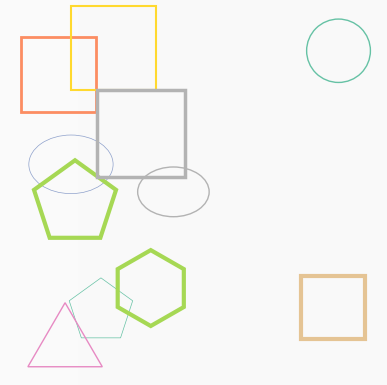[{"shape": "circle", "thickness": 1, "radius": 0.41, "center": [0.874, 0.868]}, {"shape": "pentagon", "thickness": 0.5, "radius": 0.43, "center": [0.26, 0.192]}, {"shape": "square", "thickness": 2, "radius": 0.49, "center": [0.151, 0.807]}, {"shape": "oval", "thickness": 0.5, "radius": 0.54, "center": [0.183, 0.573]}, {"shape": "triangle", "thickness": 1, "radius": 0.55, "center": [0.168, 0.103]}, {"shape": "pentagon", "thickness": 3, "radius": 0.56, "center": [0.194, 0.472]}, {"shape": "hexagon", "thickness": 3, "radius": 0.49, "center": [0.389, 0.252]}, {"shape": "square", "thickness": 1.5, "radius": 0.55, "center": [0.293, 0.876]}, {"shape": "square", "thickness": 3, "radius": 0.41, "center": [0.859, 0.202]}, {"shape": "oval", "thickness": 1, "radius": 0.46, "center": [0.448, 0.502]}, {"shape": "square", "thickness": 2.5, "radius": 0.57, "center": [0.365, 0.653]}]